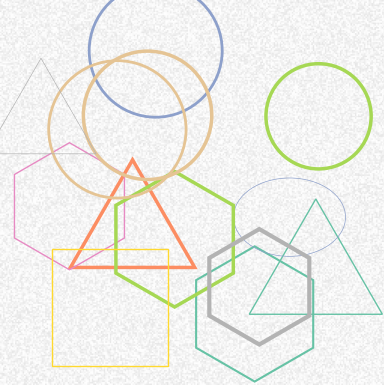[{"shape": "hexagon", "thickness": 1.5, "radius": 0.88, "center": [0.661, 0.185]}, {"shape": "triangle", "thickness": 1, "radius": 1.0, "center": [0.82, 0.284]}, {"shape": "triangle", "thickness": 2.5, "radius": 0.93, "center": [0.344, 0.399]}, {"shape": "circle", "thickness": 2, "radius": 0.86, "center": [0.404, 0.868]}, {"shape": "oval", "thickness": 0.5, "radius": 0.73, "center": [0.752, 0.436]}, {"shape": "hexagon", "thickness": 1, "radius": 0.82, "center": [0.18, 0.464]}, {"shape": "hexagon", "thickness": 2.5, "radius": 0.88, "center": [0.454, 0.379]}, {"shape": "circle", "thickness": 2.5, "radius": 0.68, "center": [0.827, 0.698]}, {"shape": "square", "thickness": 1, "radius": 0.76, "center": [0.286, 0.202]}, {"shape": "circle", "thickness": 2, "radius": 0.89, "center": [0.305, 0.664]}, {"shape": "circle", "thickness": 2.5, "radius": 0.83, "center": [0.383, 0.7]}, {"shape": "hexagon", "thickness": 3, "radius": 0.75, "center": [0.674, 0.255]}, {"shape": "triangle", "thickness": 0.5, "radius": 0.83, "center": [0.106, 0.683]}]